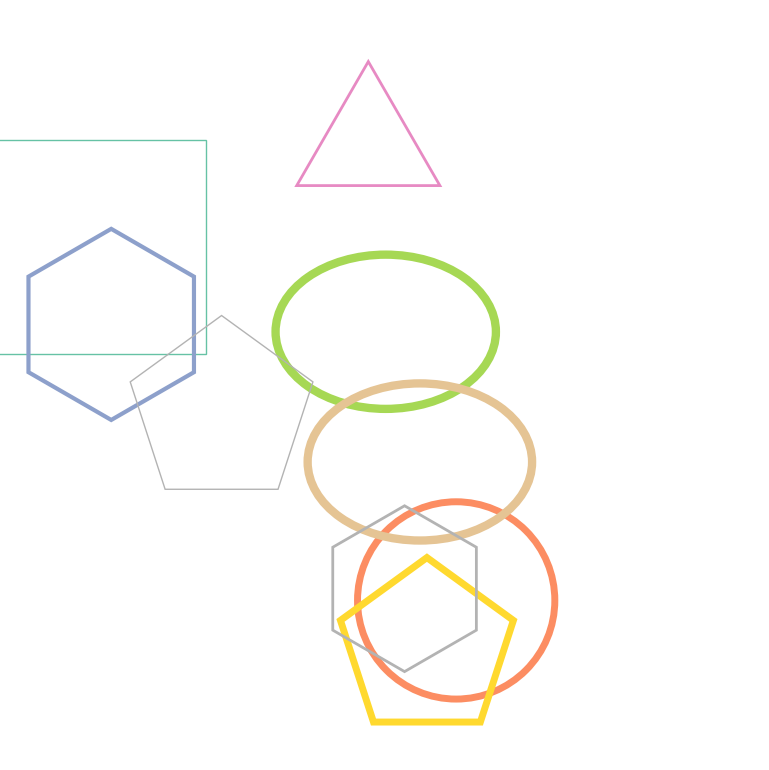[{"shape": "square", "thickness": 0.5, "radius": 0.69, "center": [0.129, 0.679]}, {"shape": "circle", "thickness": 2.5, "radius": 0.64, "center": [0.592, 0.22]}, {"shape": "hexagon", "thickness": 1.5, "radius": 0.62, "center": [0.144, 0.579]}, {"shape": "triangle", "thickness": 1, "radius": 0.54, "center": [0.478, 0.813]}, {"shape": "oval", "thickness": 3, "radius": 0.72, "center": [0.501, 0.569]}, {"shape": "pentagon", "thickness": 2.5, "radius": 0.59, "center": [0.554, 0.158]}, {"shape": "oval", "thickness": 3, "radius": 0.73, "center": [0.545, 0.4]}, {"shape": "hexagon", "thickness": 1, "radius": 0.54, "center": [0.525, 0.235]}, {"shape": "pentagon", "thickness": 0.5, "radius": 0.62, "center": [0.288, 0.465]}]